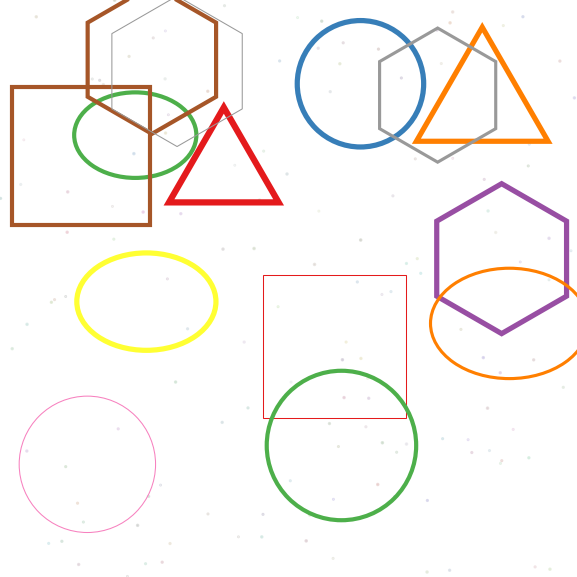[{"shape": "square", "thickness": 0.5, "radius": 0.62, "center": [0.58, 0.399]}, {"shape": "triangle", "thickness": 3, "radius": 0.55, "center": [0.388, 0.703]}, {"shape": "circle", "thickness": 2.5, "radius": 0.55, "center": [0.624, 0.854]}, {"shape": "oval", "thickness": 2, "radius": 0.53, "center": [0.234, 0.765]}, {"shape": "circle", "thickness": 2, "radius": 0.65, "center": [0.591, 0.228]}, {"shape": "hexagon", "thickness": 2.5, "radius": 0.65, "center": [0.869, 0.551]}, {"shape": "triangle", "thickness": 2.5, "radius": 0.66, "center": [0.835, 0.82]}, {"shape": "oval", "thickness": 1.5, "radius": 0.68, "center": [0.882, 0.439]}, {"shape": "oval", "thickness": 2.5, "radius": 0.6, "center": [0.253, 0.477]}, {"shape": "hexagon", "thickness": 2, "radius": 0.64, "center": [0.263, 0.896]}, {"shape": "square", "thickness": 2, "radius": 0.6, "center": [0.141, 0.729]}, {"shape": "circle", "thickness": 0.5, "radius": 0.59, "center": [0.151, 0.195]}, {"shape": "hexagon", "thickness": 1.5, "radius": 0.58, "center": [0.758, 0.834]}, {"shape": "hexagon", "thickness": 0.5, "radius": 0.65, "center": [0.307, 0.876]}]